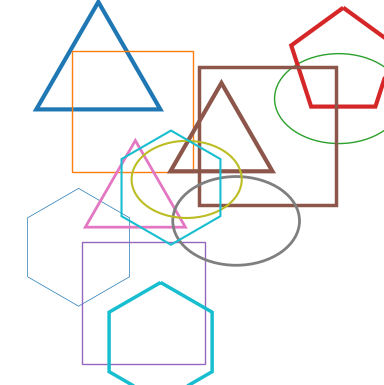[{"shape": "triangle", "thickness": 3, "radius": 0.93, "center": [0.255, 0.809]}, {"shape": "hexagon", "thickness": 0.5, "radius": 0.76, "center": [0.204, 0.358]}, {"shape": "square", "thickness": 1, "radius": 0.79, "center": [0.344, 0.711]}, {"shape": "oval", "thickness": 1, "radius": 0.83, "center": [0.88, 0.744]}, {"shape": "pentagon", "thickness": 3, "radius": 0.71, "center": [0.892, 0.838]}, {"shape": "square", "thickness": 1, "radius": 0.79, "center": [0.373, 0.213]}, {"shape": "triangle", "thickness": 3, "radius": 0.76, "center": [0.575, 0.632]}, {"shape": "square", "thickness": 2.5, "radius": 0.89, "center": [0.695, 0.647]}, {"shape": "triangle", "thickness": 2, "radius": 0.75, "center": [0.352, 0.485]}, {"shape": "oval", "thickness": 2, "radius": 0.82, "center": [0.613, 0.426]}, {"shape": "oval", "thickness": 1.5, "radius": 0.72, "center": [0.485, 0.534]}, {"shape": "hexagon", "thickness": 1.5, "radius": 0.74, "center": [0.444, 0.513]}, {"shape": "hexagon", "thickness": 2.5, "radius": 0.77, "center": [0.417, 0.112]}]